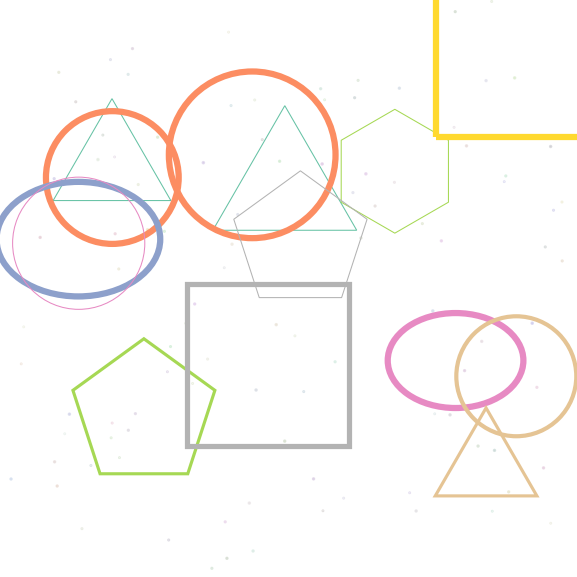[{"shape": "triangle", "thickness": 0.5, "radius": 0.72, "center": [0.493, 0.672]}, {"shape": "triangle", "thickness": 0.5, "radius": 0.59, "center": [0.194, 0.711]}, {"shape": "circle", "thickness": 3, "radius": 0.57, "center": [0.194, 0.692]}, {"shape": "circle", "thickness": 3, "radius": 0.72, "center": [0.437, 0.731]}, {"shape": "oval", "thickness": 3, "radius": 0.71, "center": [0.136, 0.585]}, {"shape": "oval", "thickness": 3, "radius": 0.59, "center": [0.789, 0.375]}, {"shape": "circle", "thickness": 0.5, "radius": 0.57, "center": [0.136, 0.578]}, {"shape": "hexagon", "thickness": 0.5, "radius": 0.54, "center": [0.684, 0.703]}, {"shape": "pentagon", "thickness": 1.5, "radius": 0.65, "center": [0.249, 0.283]}, {"shape": "square", "thickness": 3, "radius": 0.61, "center": [0.878, 0.885]}, {"shape": "triangle", "thickness": 1.5, "radius": 0.51, "center": [0.842, 0.191]}, {"shape": "circle", "thickness": 2, "radius": 0.52, "center": [0.894, 0.348]}, {"shape": "pentagon", "thickness": 0.5, "radius": 0.61, "center": [0.52, 0.582]}, {"shape": "square", "thickness": 2.5, "radius": 0.7, "center": [0.463, 0.367]}]